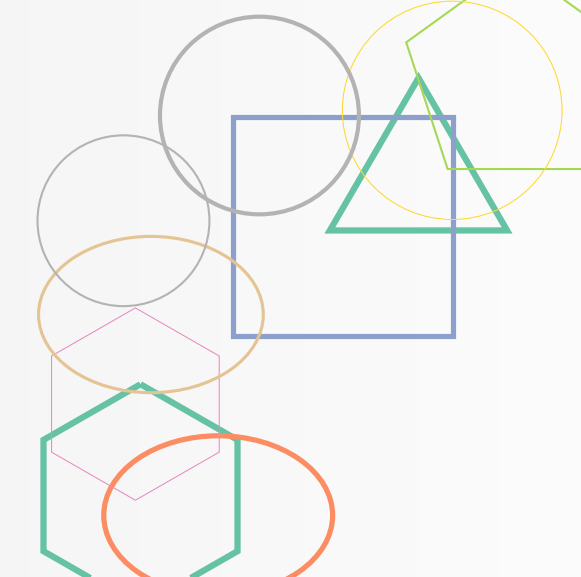[{"shape": "hexagon", "thickness": 3, "radius": 0.96, "center": [0.242, 0.141]}, {"shape": "triangle", "thickness": 3, "radius": 0.88, "center": [0.72, 0.688]}, {"shape": "oval", "thickness": 2.5, "radius": 0.98, "center": [0.375, 0.107]}, {"shape": "square", "thickness": 2.5, "radius": 0.95, "center": [0.59, 0.607]}, {"shape": "hexagon", "thickness": 0.5, "radius": 0.83, "center": [0.233, 0.299]}, {"shape": "pentagon", "thickness": 1, "radius": 0.98, "center": [0.885, 0.865]}, {"shape": "circle", "thickness": 0.5, "radius": 0.95, "center": [0.778, 0.808]}, {"shape": "oval", "thickness": 1.5, "radius": 0.97, "center": [0.26, 0.454]}, {"shape": "circle", "thickness": 2, "radius": 0.86, "center": [0.446, 0.799]}, {"shape": "circle", "thickness": 1, "radius": 0.74, "center": [0.212, 0.617]}]